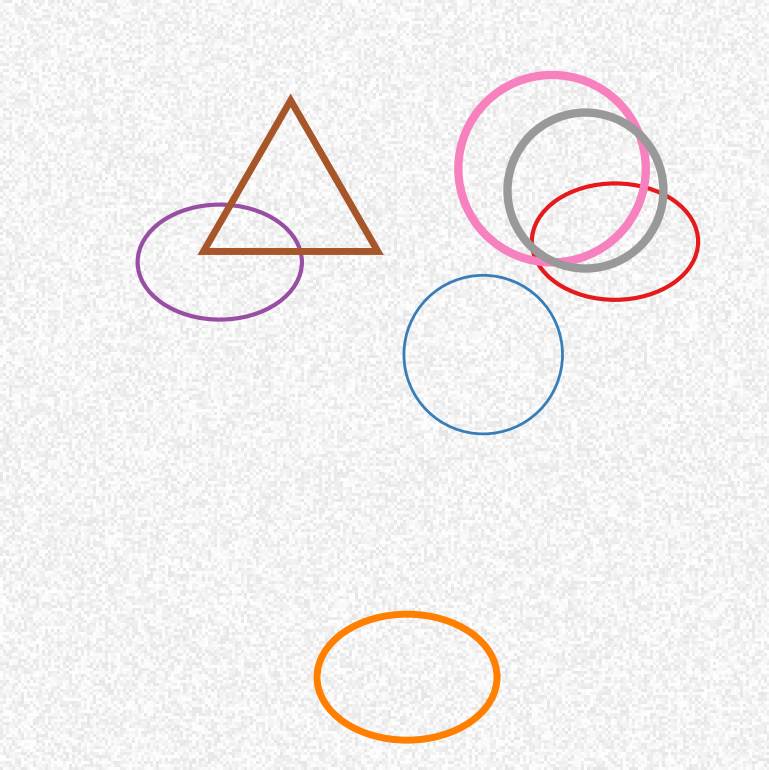[{"shape": "oval", "thickness": 1.5, "radius": 0.54, "center": [0.799, 0.686]}, {"shape": "circle", "thickness": 1, "radius": 0.51, "center": [0.628, 0.539]}, {"shape": "oval", "thickness": 1.5, "radius": 0.53, "center": [0.285, 0.66]}, {"shape": "oval", "thickness": 2.5, "radius": 0.58, "center": [0.529, 0.121]}, {"shape": "triangle", "thickness": 2.5, "radius": 0.65, "center": [0.377, 0.739]}, {"shape": "circle", "thickness": 3, "radius": 0.61, "center": [0.717, 0.781]}, {"shape": "circle", "thickness": 3, "radius": 0.51, "center": [0.76, 0.753]}]